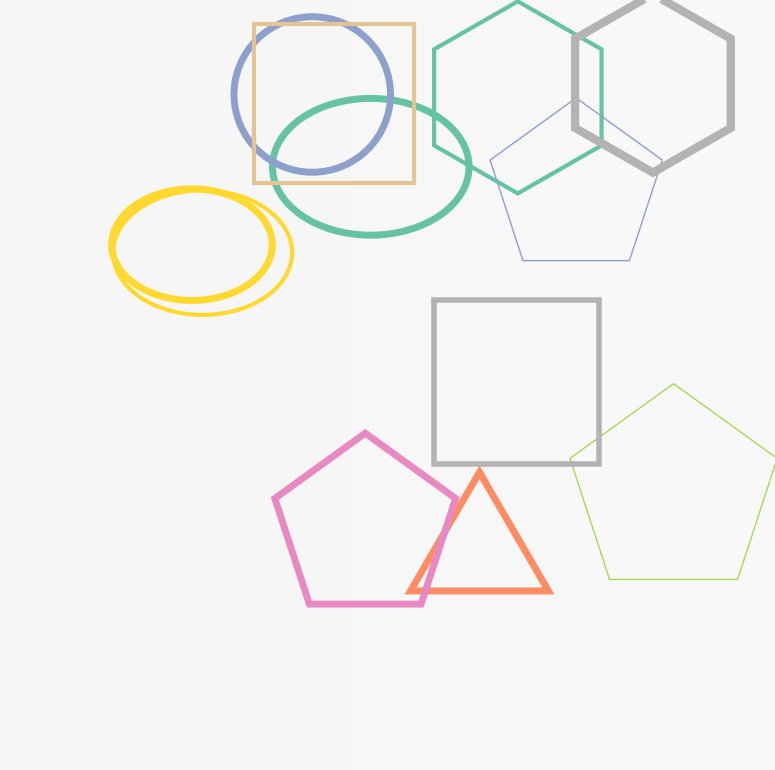[{"shape": "hexagon", "thickness": 1.5, "radius": 0.62, "center": [0.668, 0.874]}, {"shape": "oval", "thickness": 2.5, "radius": 0.63, "center": [0.478, 0.783]}, {"shape": "triangle", "thickness": 2.5, "radius": 0.51, "center": [0.619, 0.284]}, {"shape": "pentagon", "thickness": 0.5, "radius": 0.58, "center": [0.743, 0.756]}, {"shape": "circle", "thickness": 2.5, "radius": 0.5, "center": [0.403, 0.877]}, {"shape": "pentagon", "thickness": 2.5, "radius": 0.61, "center": [0.471, 0.315]}, {"shape": "pentagon", "thickness": 0.5, "radius": 0.7, "center": [0.869, 0.361]}, {"shape": "oval", "thickness": 1.5, "radius": 0.58, "center": [0.261, 0.672]}, {"shape": "oval", "thickness": 2.5, "radius": 0.52, "center": [0.248, 0.682]}, {"shape": "square", "thickness": 1.5, "radius": 0.51, "center": [0.431, 0.865]}, {"shape": "square", "thickness": 2, "radius": 0.53, "center": [0.666, 0.504]}, {"shape": "hexagon", "thickness": 3, "radius": 0.58, "center": [0.842, 0.892]}]